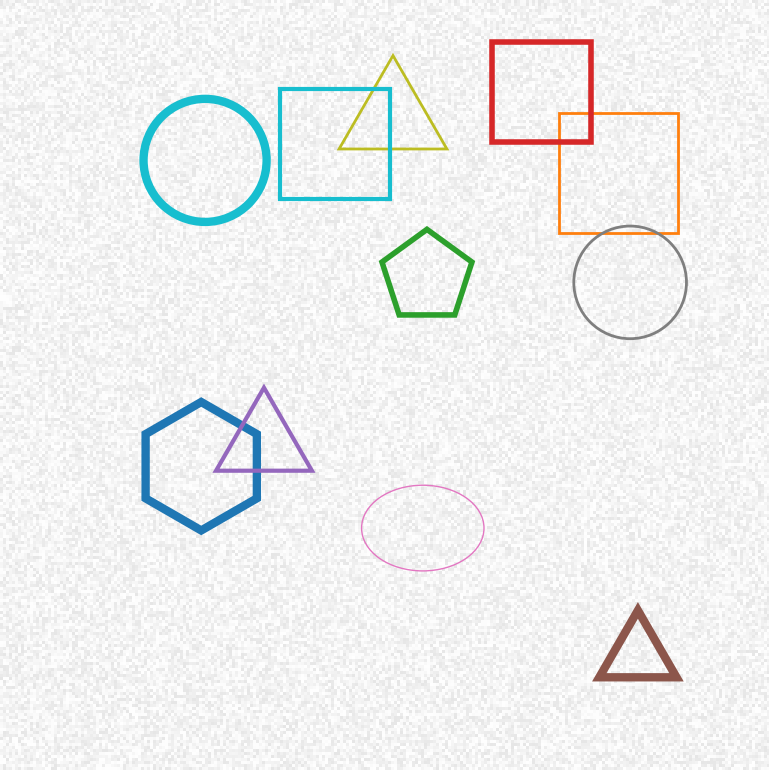[{"shape": "hexagon", "thickness": 3, "radius": 0.42, "center": [0.261, 0.395]}, {"shape": "square", "thickness": 1, "radius": 0.39, "center": [0.803, 0.776]}, {"shape": "pentagon", "thickness": 2, "radius": 0.31, "center": [0.554, 0.641]}, {"shape": "square", "thickness": 2, "radius": 0.32, "center": [0.703, 0.88]}, {"shape": "triangle", "thickness": 1.5, "radius": 0.36, "center": [0.343, 0.425]}, {"shape": "triangle", "thickness": 3, "radius": 0.29, "center": [0.828, 0.149]}, {"shape": "oval", "thickness": 0.5, "radius": 0.4, "center": [0.549, 0.314]}, {"shape": "circle", "thickness": 1, "radius": 0.37, "center": [0.818, 0.633]}, {"shape": "triangle", "thickness": 1, "radius": 0.4, "center": [0.51, 0.847]}, {"shape": "square", "thickness": 1.5, "radius": 0.36, "center": [0.435, 0.813]}, {"shape": "circle", "thickness": 3, "radius": 0.4, "center": [0.266, 0.792]}]